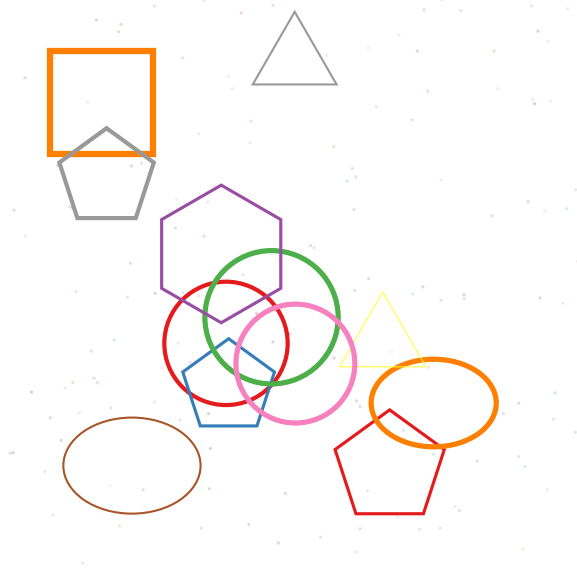[{"shape": "pentagon", "thickness": 1.5, "radius": 0.5, "center": [0.675, 0.19]}, {"shape": "circle", "thickness": 2, "radius": 0.53, "center": [0.391, 0.405]}, {"shape": "pentagon", "thickness": 1.5, "radius": 0.42, "center": [0.396, 0.329]}, {"shape": "circle", "thickness": 2.5, "radius": 0.58, "center": [0.47, 0.45]}, {"shape": "hexagon", "thickness": 1.5, "radius": 0.6, "center": [0.383, 0.559]}, {"shape": "oval", "thickness": 2.5, "radius": 0.54, "center": [0.751, 0.301]}, {"shape": "square", "thickness": 3, "radius": 0.44, "center": [0.176, 0.822]}, {"shape": "triangle", "thickness": 0.5, "radius": 0.43, "center": [0.663, 0.407]}, {"shape": "oval", "thickness": 1, "radius": 0.59, "center": [0.229, 0.193]}, {"shape": "circle", "thickness": 2.5, "radius": 0.51, "center": [0.511, 0.37]}, {"shape": "triangle", "thickness": 1, "radius": 0.42, "center": [0.51, 0.895]}, {"shape": "pentagon", "thickness": 2, "radius": 0.43, "center": [0.185, 0.691]}]